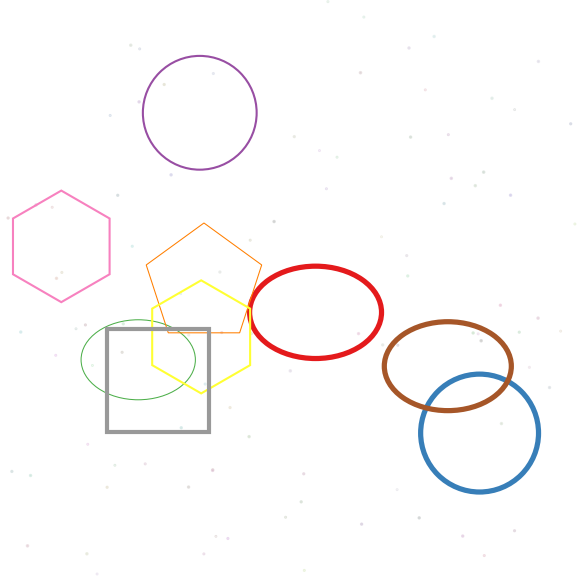[{"shape": "oval", "thickness": 2.5, "radius": 0.57, "center": [0.546, 0.458]}, {"shape": "circle", "thickness": 2.5, "radius": 0.51, "center": [0.83, 0.249]}, {"shape": "oval", "thickness": 0.5, "radius": 0.49, "center": [0.239, 0.376]}, {"shape": "circle", "thickness": 1, "radius": 0.49, "center": [0.346, 0.804]}, {"shape": "pentagon", "thickness": 0.5, "radius": 0.53, "center": [0.353, 0.508]}, {"shape": "hexagon", "thickness": 1, "radius": 0.49, "center": [0.348, 0.416]}, {"shape": "oval", "thickness": 2.5, "radius": 0.55, "center": [0.775, 0.365]}, {"shape": "hexagon", "thickness": 1, "radius": 0.48, "center": [0.106, 0.573]}, {"shape": "square", "thickness": 2, "radius": 0.44, "center": [0.274, 0.34]}]